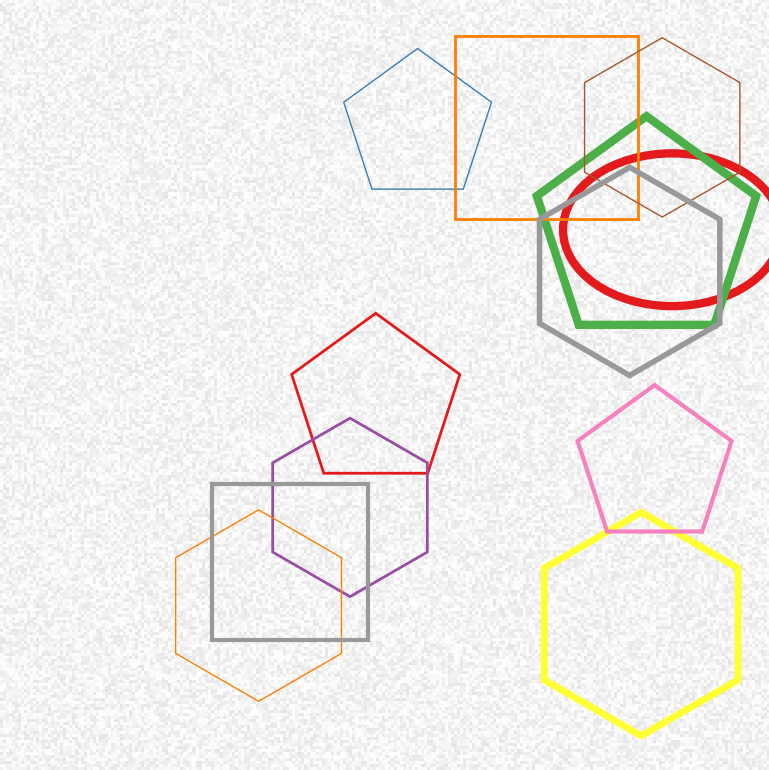[{"shape": "pentagon", "thickness": 1, "radius": 0.57, "center": [0.488, 0.478]}, {"shape": "oval", "thickness": 3, "radius": 0.71, "center": [0.873, 0.702]}, {"shape": "pentagon", "thickness": 0.5, "radius": 0.5, "center": [0.542, 0.836]}, {"shape": "pentagon", "thickness": 3, "radius": 0.75, "center": [0.84, 0.699]}, {"shape": "hexagon", "thickness": 1, "radius": 0.58, "center": [0.455, 0.341]}, {"shape": "square", "thickness": 1, "radius": 0.59, "center": [0.71, 0.834]}, {"shape": "hexagon", "thickness": 0.5, "radius": 0.62, "center": [0.336, 0.214]}, {"shape": "hexagon", "thickness": 2.5, "radius": 0.73, "center": [0.833, 0.19]}, {"shape": "hexagon", "thickness": 0.5, "radius": 0.58, "center": [0.86, 0.835]}, {"shape": "pentagon", "thickness": 1.5, "radius": 0.53, "center": [0.85, 0.395]}, {"shape": "square", "thickness": 1.5, "radius": 0.51, "center": [0.376, 0.27]}, {"shape": "hexagon", "thickness": 2, "radius": 0.68, "center": [0.818, 0.648]}]